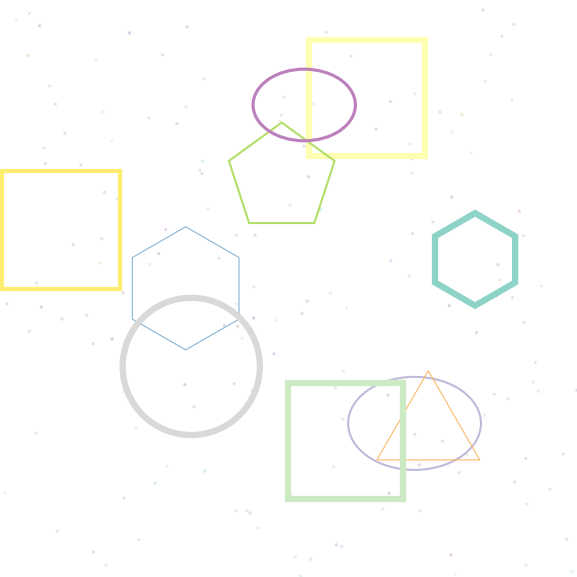[{"shape": "hexagon", "thickness": 3, "radius": 0.4, "center": [0.823, 0.55]}, {"shape": "square", "thickness": 3, "radius": 0.5, "center": [0.635, 0.829]}, {"shape": "oval", "thickness": 1, "radius": 0.58, "center": [0.718, 0.266]}, {"shape": "hexagon", "thickness": 0.5, "radius": 0.53, "center": [0.322, 0.5]}, {"shape": "triangle", "thickness": 0.5, "radius": 0.51, "center": [0.742, 0.254]}, {"shape": "pentagon", "thickness": 1, "radius": 0.48, "center": [0.488, 0.691]}, {"shape": "circle", "thickness": 3, "radius": 0.59, "center": [0.331, 0.365]}, {"shape": "oval", "thickness": 1.5, "radius": 0.44, "center": [0.527, 0.817]}, {"shape": "square", "thickness": 3, "radius": 0.5, "center": [0.599, 0.235]}, {"shape": "square", "thickness": 2, "radius": 0.51, "center": [0.106, 0.6]}]